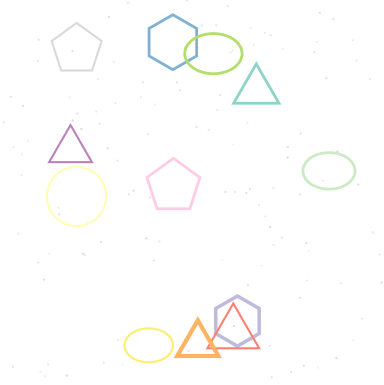[{"shape": "triangle", "thickness": 2, "radius": 0.34, "center": [0.666, 0.766]}, {"shape": "circle", "thickness": 1.5, "radius": 0.39, "center": [0.199, 0.49]}, {"shape": "hexagon", "thickness": 2.5, "radius": 0.33, "center": [0.617, 0.166]}, {"shape": "triangle", "thickness": 1.5, "radius": 0.39, "center": [0.606, 0.134]}, {"shape": "hexagon", "thickness": 2, "radius": 0.36, "center": [0.449, 0.89]}, {"shape": "triangle", "thickness": 3, "radius": 0.31, "center": [0.514, 0.106]}, {"shape": "oval", "thickness": 2, "radius": 0.37, "center": [0.554, 0.861]}, {"shape": "pentagon", "thickness": 2, "radius": 0.36, "center": [0.451, 0.516]}, {"shape": "pentagon", "thickness": 1.5, "radius": 0.34, "center": [0.199, 0.872]}, {"shape": "triangle", "thickness": 1.5, "radius": 0.32, "center": [0.183, 0.611]}, {"shape": "oval", "thickness": 2, "radius": 0.34, "center": [0.855, 0.556]}, {"shape": "oval", "thickness": 1.5, "radius": 0.31, "center": [0.386, 0.103]}]